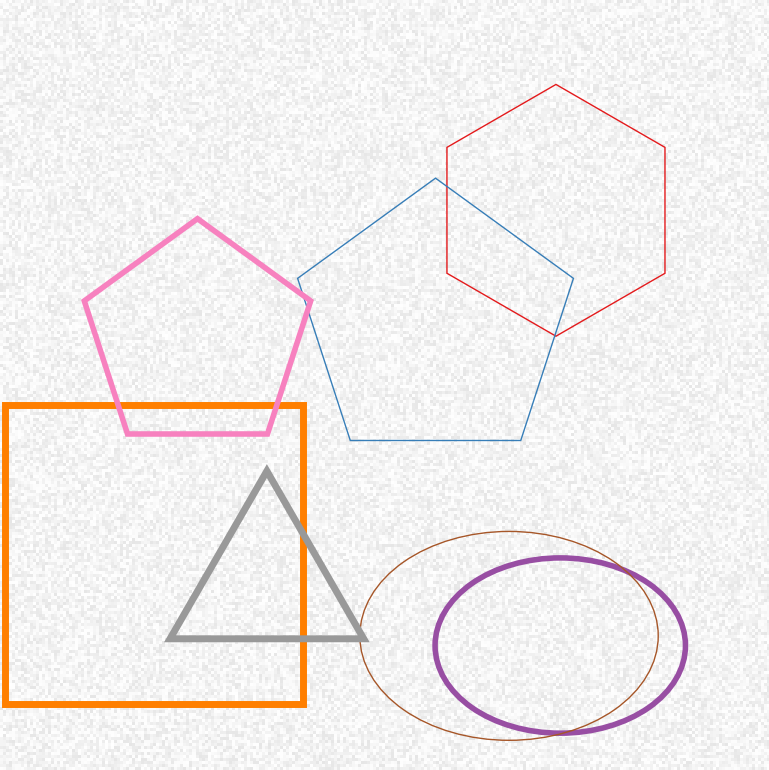[{"shape": "hexagon", "thickness": 0.5, "radius": 0.82, "center": [0.722, 0.727]}, {"shape": "pentagon", "thickness": 0.5, "radius": 0.94, "center": [0.566, 0.58]}, {"shape": "oval", "thickness": 2, "radius": 0.81, "center": [0.728, 0.162]}, {"shape": "square", "thickness": 2.5, "radius": 0.97, "center": [0.2, 0.28]}, {"shape": "oval", "thickness": 0.5, "radius": 0.97, "center": [0.661, 0.174]}, {"shape": "pentagon", "thickness": 2, "radius": 0.77, "center": [0.256, 0.561]}, {"shape": "triangle", "thickness": 2.5, "radius": 0.73, "center": [0.347, 0.243]}]